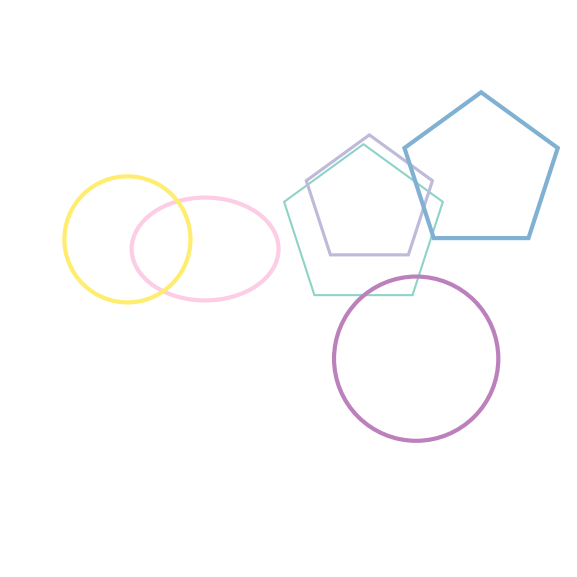[{"shape": "pentagon", "thickness": 1, "radius": 0.72, "center": [0.629, 0.605]}, {"shape": "pentagon", "thickness": 1.5, "radius": 0.57, "center": [0.64, 0.651]}, {"shape": "pentagon", "thickness": 2, "radius": 0.7, "center": [0.833, 0.7]}, {"shape": "oval", "thickness": 2, "radius": 0.64, "center": [0.355, 0.568]}, {"shape": "circle", "thickness": 2, "radius": 0.71, "center": [0.721, 0.378]}, {"shape": "circle", "thickness": 2, "radius": 0.55, "center": [0.221, 0.585]}]